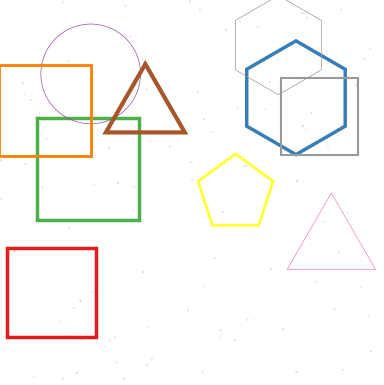[{"shape": "square", "thickness": 2.5, "radius": 0.58, "center": [0.133, 0.24]}, {"shape": "hexagon", "thickness": 2.5, "radius": 0.74, "center": [0.769, 0.746]}, {"shape": "square", "thickness": 2.5, "radius": 0.66, "center": [0.229, 0.56]}, {"shape": "circle", "thickness": 0.5, "radius": 0.65, "center": [0.236, 0.808]}, {"shape": "square", "thickness": 2, "radius": 0.59, "center": [0.118, 0.713]}, {"shape": "pentagon", "thickness": 2, "radius": 0.51, "center": [0.612, 0.498]}, {"shape": "triangle", "thickness": 3, "radius": 0.59, "center": [0.377, 0.715]}, {"shape": "triangle", "thickness": 0.5, "radius": 0.66, "center": [0.861, 0.366]}, {"shape": "square", "thickness": 1.5, "radius": 0.5, "center": [0.829, 0.697]}, {"shape": "hexagon", "thickness": 0.5, "radius": 0.64, "center": [0.723, 0.883]}]